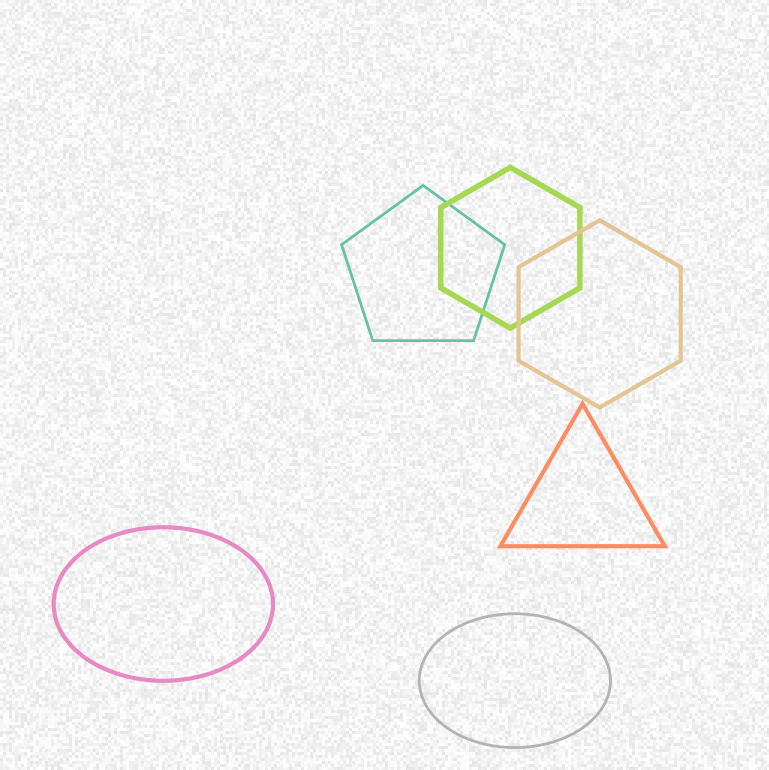[{"shape": "pentagon", "thickness": 1, "radius": 0.56, "center": [0.55, 0.648]}, {"shape": "triangle", "thickness": 1.5, "radius": 0.62, "center": [0.757, 0.352]}, {"shape": "oval", "thickness": 1.5, "radius": 0.71, "center": [0.212, 0.216]}, {"shape": "hexagon", "thickness": 2, "radius": 0.52, "center": [0.663, 0.678]}, {"shape": "hexagon", "thickness": 1.5, "radius": 0.61, "center": [0.779, 0.592]}, {"shape": "oval", "thickness": 1, "radius": 0.62, "center": [0.669, 0.116]}]